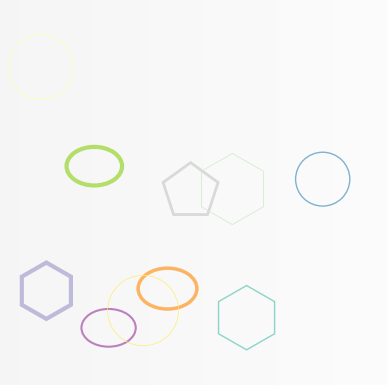[{"shape": "hexagon", "thickness": 1, "radius": 0.42, "center": [0.636, 0.175]}, {"shape": "circle", "thickness": 0.5, "radius": 0.42, "center": [0.105, 0.825]}, {"shape": "hexagon", "thickness": 3, "radius": 0.37, "center": [0.12, 0.245]}, {"shape": "circle", "thickness": 1, "radius": 0.35, "center": [0.833, 0.535]}, {"shape": "oval", "thickness": 2.5, "radius": 0.38, "center": [0.432, 0.25]}, {"shape": "oval", "thickness": 3, "radius": 0.36, "center": [0.243, 0.568]}, {"shape": "pentagon", "thickness": 2, "radius": 0.37, "center": [0.492, 0.503]}, {"shape": "oval", "thickness": 1.5, "radius": 0.35, "center": [0.28, 0.148]}, {"shape": "hexagon", "thickness": 0.5, "radius": 0.46, "center": [0.6, 0.509]}, {"shape": "circle", "thickness": 0.5, "radius": 0.46, "center": [0.369, 0.193]}]